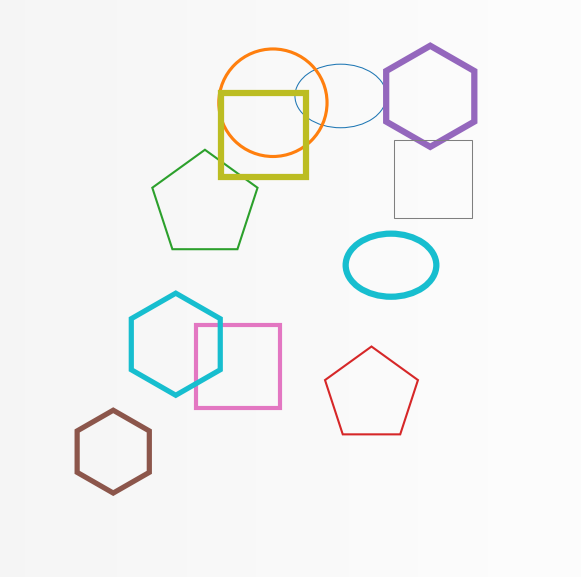[{"shape": "oval", "thickness": 0.5, "radius": 0.39, "center": [0.586, 0.833]}, {"shape": "circle", "thickness": 1.5, "radius": 0.47, "center": [0.47, 0.821]}, {"shape": "pentagon", "thickness": 1, "radius": 0.48, "center": [0.353, 0.645]}, {"shape": "pentagon", "thickness": 1, "radius": 0.42, "center": [0.639, 0.315]}, {"shape": "hexagon", "thickness": 3, "radius": 0.44, "center": [0.74, 0.832]}, {"shape": "hexagon", "thickness": 2.5, "radius": 0.36, "center": [0.195, 0.217]}, {"shape": "square", "thickness": 2, "radius": 0.36, "center": [0.41, 0.364]}, {"shape": "square", "thickness": 0.5, "radius": 0.33, "center": [0.745, 0.689]}, {"shape": "square", "thickness": 3, "radius": 0.37, "center": [0.453, 0.765]}, {"shape": "hexagon", "thickness": 2.5, "radius": 0.44, "center": [0.302, 0.403]}, {"shape": "oval", "thickness": 3, "radius": 0.39, "center": [0.673, 0.54]}]